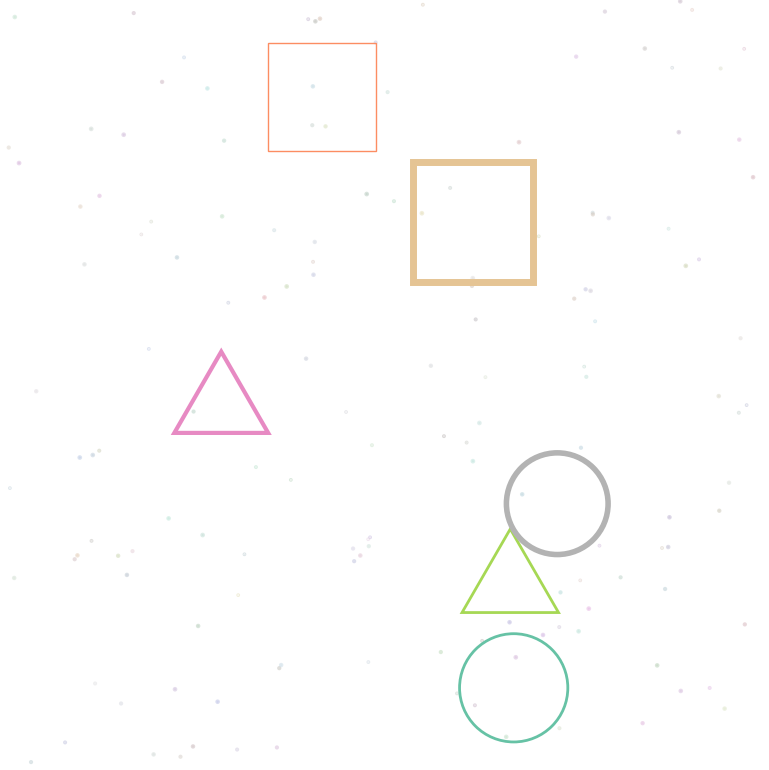[{"shape": "circle", "thickness": 1, "radius": 0.35, "center": [0.667, 0.107]}, {"shape": "square", "thickness": 0.5, "radius": 0.35, "center": [0.418, 0.874]}, {"shape": "triangle", "thickness": 1.5, "radius": 0.35, "center": [0.287, 0.473]}, {"shape": "triangle", "thickness": 1, "radius": 0.36, "center": [0.663, 0.241]}, {"shape": "square", "thickness": 2.5, "radius": 0.39, "center": [0.614, 0.712]}, {"shape": "circle", "thickness": 2, "radius": 0.33, "center": [0.724, 0.346]}]